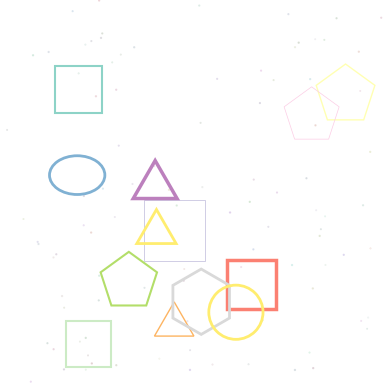[{"shape": "square", "thickness": 1.5, "radius": 0.31, "center": [0.204, 0.767]}, {"shape": "pentagon", "thickness": 1, "radius": 0.4, "center": [0.898, 0.754]}, {"shape": "square", "thickness": 0.5, "radius": 0.39, "center": [0.453, 0.402]}, {"shape": "square", "thickness": 2.5, "radius": 0.32, "center": [0.653, 0.262]}, {"shape": "oval", "thickness": 2, "radius": 0.36, "center": [0.2, 0.545]}, {"shape": "triangle", "thickness": 1, "radius": 0.3, "center": [0.452, 0.157]}, {"shape": "pentagon", "thickness": 1.5, "radius": 0.39, "center": [0.335, 0.269]}, {"shape": "pentagon", "thickness": 0.5, "radius": 0.38, "center": [0.809, 0.699]}, {"shape": "hexagon", "thickness": 2, "radius": 0.42, "center": [0.523, 0.216]}, {"shape": "triangle", "thickness": 2.5, "radius": 0.33, "center": [0.403, 0.517]}, {"shape": "square", "thickness": 1.5, "radius": 0.29, "center": [0.23, 0.106]}, {"shape": "triangle", "thickness": 2, "radius": 0.29, "center": [0.406, 0.397]}, {"shape": "circle", "thickness": 2, "radius": 0.35, "center": [0.613, 0.189]}]